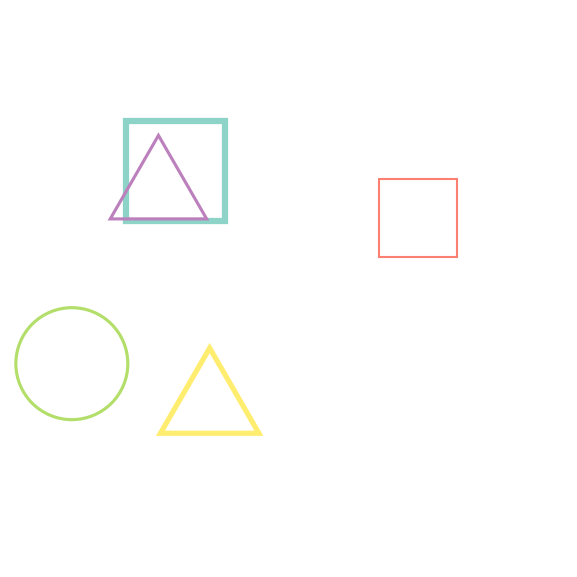[{"shape": "square", "thickness": 3, "radius": 0.43, "center": [0.303, 0.703]}, {"shape": "square", "thickness": 1, "radius": 0.34, "center": [0.724, 0.621]}, {"shape": "circle", "thickness": 1.5, "radius": 0.48, "center": [0.124, 0.369]}, {"shape": "triangle", "thickness": 1.5, "radius": 0.48, "center": [0.274, 0.668]}, {"shape": "triangle", "thickness": 2.5, "radius": 0.49, "center": [0.363, 0.298]}]